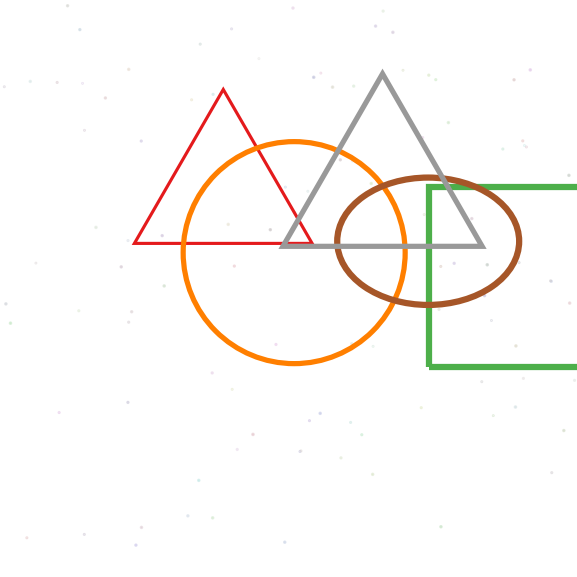[{"shape": "triangle", "thickness": 1.5, "radius": 0.89, "center": [0.387, 0.667]}, {"shape": "square", "thickness": 3, "radius": 0.78, "center": [0.898, 0.52]}, {"shape": "circle", "thickness": 2.5, "radius": 0.96, "center": [0.509, 0.562]}, {"shape": "oval", "thickness": 3, "radius": 0.79, "center": [0.741, 0.581]}, {"shape": "triangle", "thickness": 2.5, "radius": 1.0, "center": [0.662, 0.672]}]